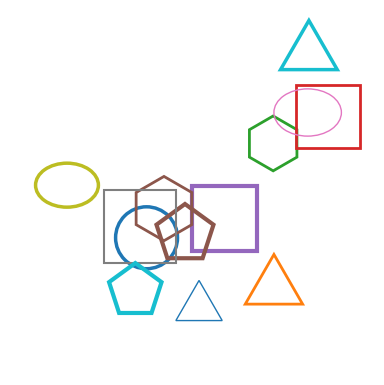[{"shape": "triangle", "thickness": 1, "radius": 0.35, "center": [0.517, 0.202]}, {"shape": "circle", "thickness": 2.5, "radius": 0.4, "center": [0.381, 0.382]}, {"shape": "triangle", "thickness": 2, "radius": 0.43, "center": [0.712, 0.253]}, {"shape": "hexagon", "thickness": 2, "radius": 0.36, "center": [0.71, 0.627]}, {"shape": "square", "thickness": 2, "radius": 0.41, "center": [0.852, 0.697]}, {"shape": "square", "thickness": 3, "radius": 0.42, "center": [0.584, 0.432]}, {"shape": "hexagon", "thickness": 2, "radius": 0.42, "center": [0.426, 0.458]}, {"shape": "pentagon", "thickness": 3, "radius": 0.39, "center": [0.48, 0.392]}, {"shape": "oval", "thickness": 1, "radius": 0.44, "center": [0.799, 0.708]}, {"shape": "square", "thickness": 1.5, "radius": 0.47, "center": [0.364, 0.411]}, {"shape": "oval", "thickness": 2.5, "radius": 0.41, "center": [0.174, 0.519]}, {"shape": "pentagon", "thickness": 3, "radius": 0.36, "center": [0.351, 0.245]}, {"shape": "triangle", "thickness": 2.5, "radius": 0.43, "center": [0.802, 0.862]}]